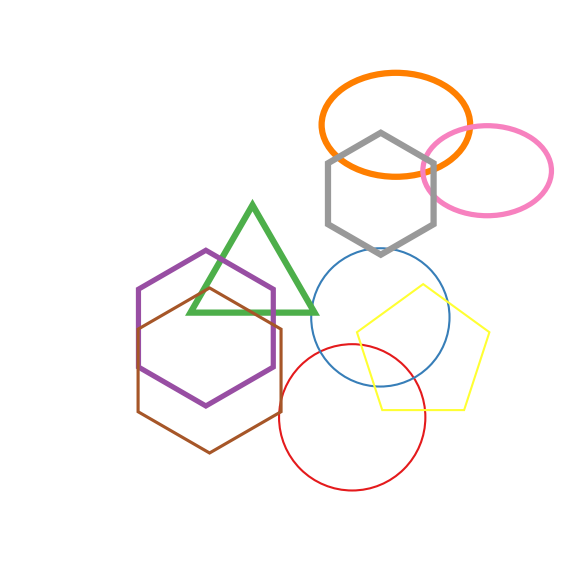[{"shape": "circle", "thickness": 1, "radius": 0.63, "center": [0.61, 0.276]}, {"shape": "circle", "thickness": 1, "radius": 0.6, "center": [0.659, 0.45]}, {"shape": "triangle", "thickness": 3, "radius": 0.62, "center": [0.437, 0.52]}, {"shape": "hexagon", "thickness": 2.5, "radius": 0.67, "center": [0.356, 0.431]}, {"shape": "oval", "thickness": 3, "radius": 0.64, "center": [0.685, 0.783]}, {"shape": "pentagon", "thickness": 1, "radius": 0.6, "center": [0.733, 0.387]}, {"shape": "hexagon", "thickness": 1.5, "radius": 0.71, "center": [0.363, 0.358]}, {"shape": "oval", "thickness": 2.5, "radius": 0.56, "center": [0.844, 0.704]}, {"shape": "hexagon", "thickness": 3, "radius": 0.53, "center": [0.659, 0.664]}]